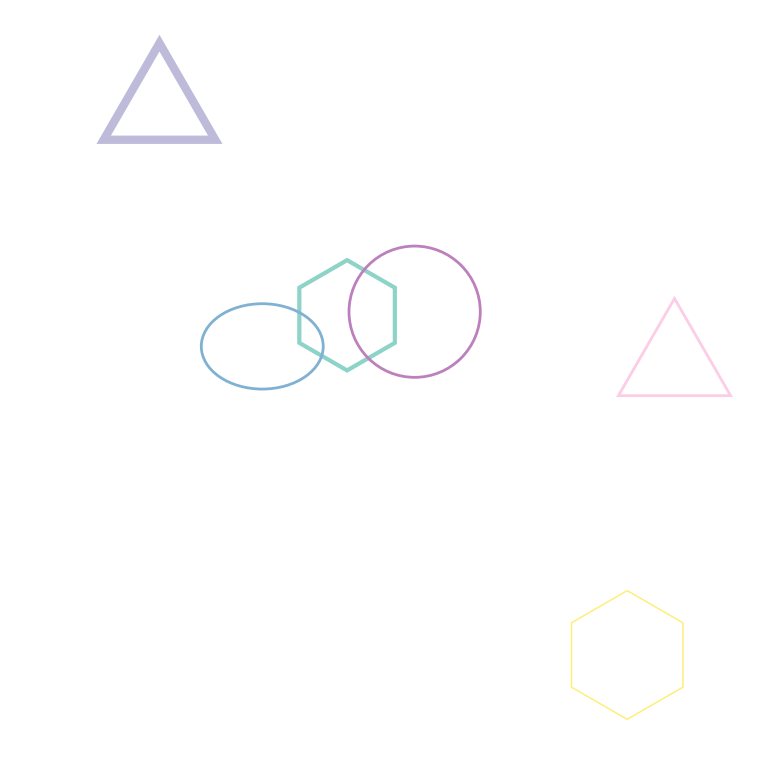[{"shape": "hexagon", "thickness": 1.5, "radius": 0.36, "center": [0.451, 0.591]}, {"shape": "triangle", "thickness": 3, "radius": 0.42, "center": [0.207, 0.86]}, {"shape": "oval", "thickness": 1, "radius": 0.4, "center": [0.341, 0.55]}, {"shape": "triangle", "thickness": 1, "radius": 0.42, "center": [0.876, 0.528]}, {"shape": "circle", "thickness": 1, "radius": 0.43, "center": [0.539, 0.595]}, {"shape": "hexagon", "thickness": 0.5, "radius": 0.42, "center": [0.815, 0.149]}]